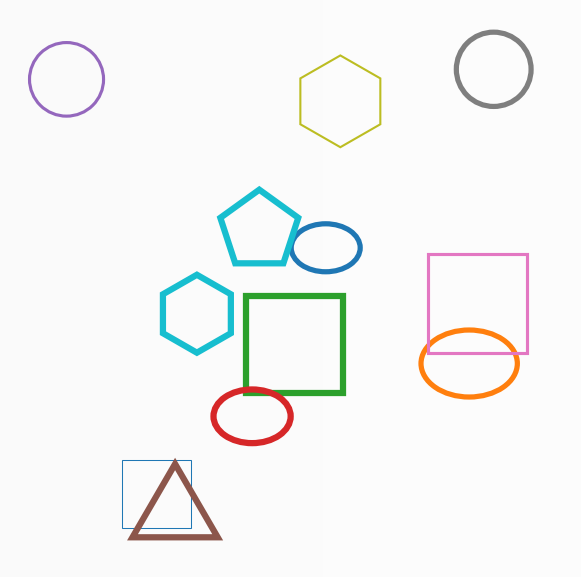[{"shape": "square", "thickness": 0.5, "radius": 0.29, "center": [0.269, 0.143]}, {"shape": "oval", "thickness": 2.5, "radius": 0.3, "center": [0.56, 0.57]}, {"shape": "oval", "thickness": 2.5, "radius": 0.41, "center": [0.807, 0.37]}, {"shape": "square", "thickness": 3, "radius": 0.42, "center": [0.507, 0.403]}, {"shape": "oval", "thickness": 3, "radius": 0.33, "center": [0.434, 0.278]}, {"shape": "circle", "thickness": 1.5, "radius": 0.32, "center": [0.114, 0.862]}, {"shape": "triangle", "thickness": 3, "radius": 0.42, "center": [0.301, 0.111]}, {"shape": "square", "thickness": 1.5, "radius": 0.43, "center": [0.822, 0.473]}, {"shape": "circle", "thickness": 2.5, "radius": 0.32, "center": [0.849, 0.879]}, {"shape": "hexagon", "thickness": 1, "radius": 0.4, "center": [0.586, 0.824]}, {"shape": "hexagon", "thickness": 3, "radius": 0.34, "center": [0.339, 0.456]}, {"shape": "pentagon", "thickness": 3, "radius": 0.35, "center": [0.446, 0.6]}]